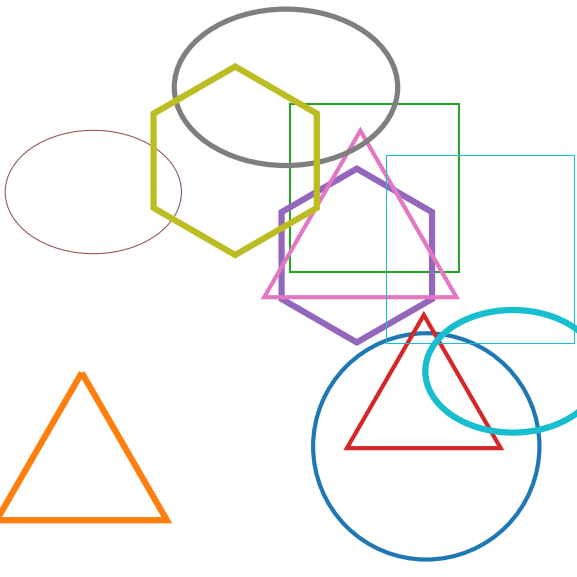[{"shape": "circle", "thickness": 2, "radius": 0.98, "center": [0.738, 0.226]}, {"shape": "triangle", "thickness": 3, "radius": 0.85, "center": [0.142, 0.183]}, {"shape": "square", "thickness": 1, "radius": 0.73, "center": [0.649, 0.674]}, {"shape": "triangle", "thickness": 2, "radius": 0.77, "center": [0.734, 0.3]}, {"shape": "hexagon", "thickness": 3, "radius": 0.75, "center": [0.618, 0.557]}, {"shape": "oval", "thickness": 0.5, "radius": 0.76, "center": [0.162, 0.667]}, {"shape": "triangle", "thickness": 2, "radius": 0.96, "center": [0.624, 0.581]}, {"shape": "oval", "thickness": 2.5, "radius": 0.97, "center": [0.495, 0.848]}, {"shape": "hexagon", "thickness": 3, "radius": 0.82, "center": [0.407, 0.721]}, {"shape": "oval", "thickness": 3, "radius": 0.76, "center": [0.888, 0.356]}, {"shape": "square", "thickness": 0.5, "radius": 0.81, "center": [0.831, 0.568]}]